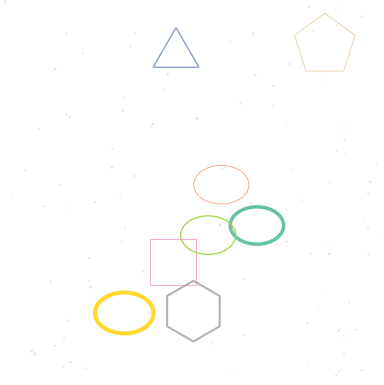[{"shape": "oval", "thickness": 2.5, "radius": 0.35, "center": [0.667, 0.414]}, {"shape": "oval", "thickness": 0.5, "radius": 0.36, "center": [0.575, 0.52]}, {"shape": "triangle", "thickness": 1, "radius": 0.34, "center": [0.457, 0.86]}, {"shape": "square", "thickness": 0.5, "radius": 0.3, "center": [0.449, 0.319]}, {"shape": "oval", "thickness": 1, "radius": 0.36, "center": [0.541, 0.389]}, {"shape": "oval", "thickness": 3, "radius": 0.38, "center": [0.323, 0.187]}, {"shape": "pentagon", "thickness": 0.5, "radius": 0.42, "center": [0.844, 0.883]}, {"shape": "hexagon", "thickness": 1.5, "radius": 0.39, "center": [0.502, 0.192]}]